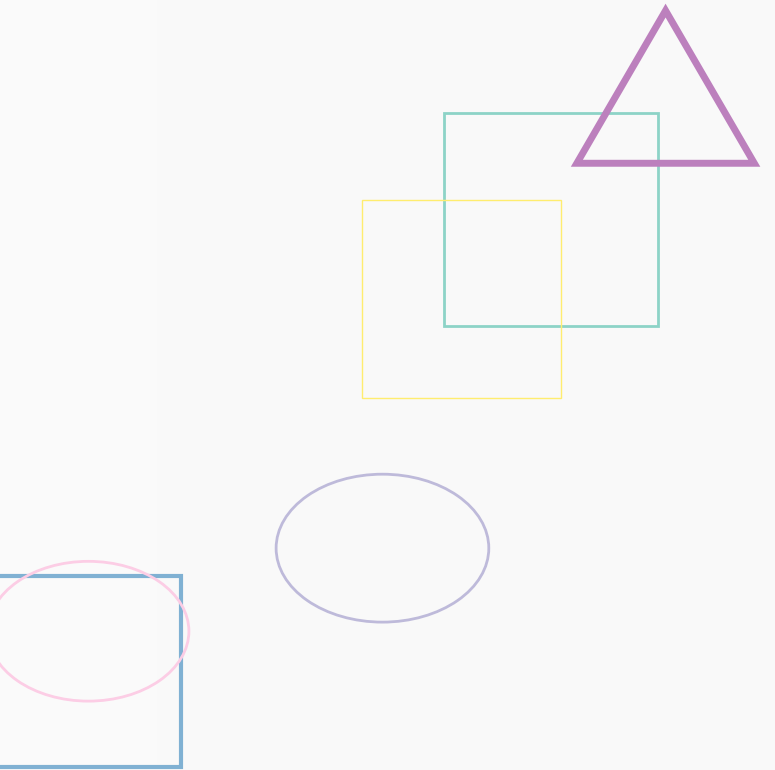[{"shape": "square", "thickness": 1, "radius": 0.69, "center": [0.711, 0.715]}, {"shape": "oval", "thickness": 1, "radius": 0.69, "center": [0.493, 0.288]}, {"shape": "square", "thickness": 1.5, "radius": 0.62, "center": [0.109, 0.128]}, {"shape": "oval", "thickness": 1, "radius": 0.65, "center": [0.114, 0.18]}, {"shape": "triangle", "thickness": 2.5, "radius": 0.66, "center": [0.859, 0.854]}, {"shape": "square", "thickness": 0.5, "radius": 0.64, "center": [0.595, 0.612]}]